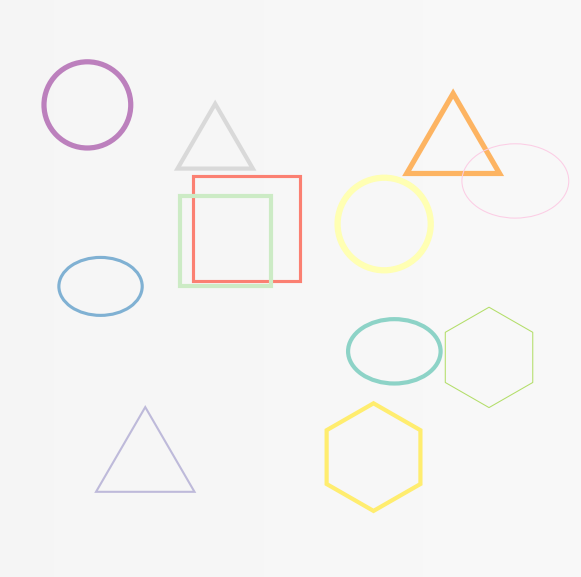[{"shape": "oval", "thickness": 2, "radius": 0.4, "center": [0.678, 0.391]}, {"shape": "circle", "thickness": 3, "radius": 0.4, "center": [0.661, 0.611]}, {"shape": "triangle", "thickness": 1, "radius": 0.49, "center": [0.25, 0.196]}, {"shape": "square", "thickness": 1.5, "radius": 0.46, "center": [0.424, 0.604]}, {"shape": "oval", "thickness": 1.5, "radius": 0.36, "center": [0.173, 0.503]}, {"shape": "triangle", "thickness": 2.5, "radius": 0.46, "center": [0.78, 0.745]}, {"shape": "hexagon", "thickness": 0.5, "radius": 0.43, "center": [0.841, 0.38]}, {"shape": "oval", "thickness": 0.5, "radius": 0.46, "center": [0.887, 0.686]}, {"shape": "triangle", "thickness": 2, "radius": 0.37, "center": [0.37, 0.745]}, {"shape": "circle", "thickness": 2.5, "radius": 0.37, "center": [0.15, 0.817]}, {"shape": "square", "thickness": 2, "radius": 0.39, "center": [0.389, 0.582]}, {"shape": "hexagon", "thickness": 2, "radius": 0.47, "center": [0.643, 0.208]}]